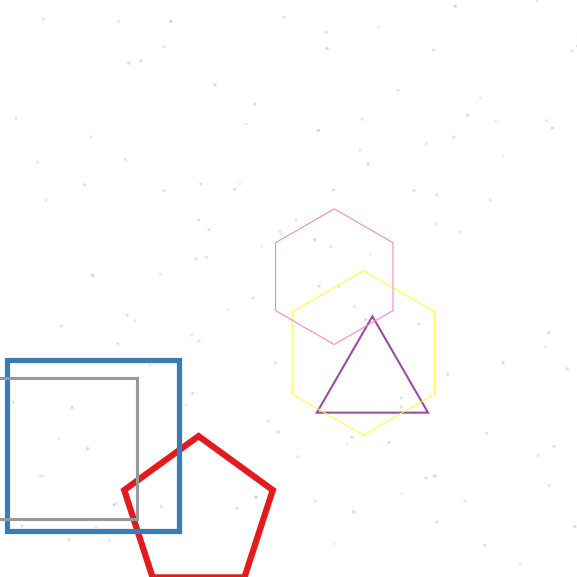[{"shape": "pentagon", "thickness": 3, "radius": 0.68, "center": [0.344, 0.109]}, {"shape": "square", "thickness": 2.5, "radius": 0.74, "center": [0.161, 0.228]}, {"shape": "triangle", "thickness": 1, "radius": 0.56, "center": [0.645, 0.34]}, {"shape": "hexagon", "thickness": 0.5, "radius": 0.71, "center": [0.629, 0.388]}, {"shape": "hexagon", "thickness": 0.5, "radius": 0.59, "center": [0.579, 0.52]}, {"shape": "square", "thickness": 1.5, "radius": 0.61, "center": [0.114, 0.222]}]